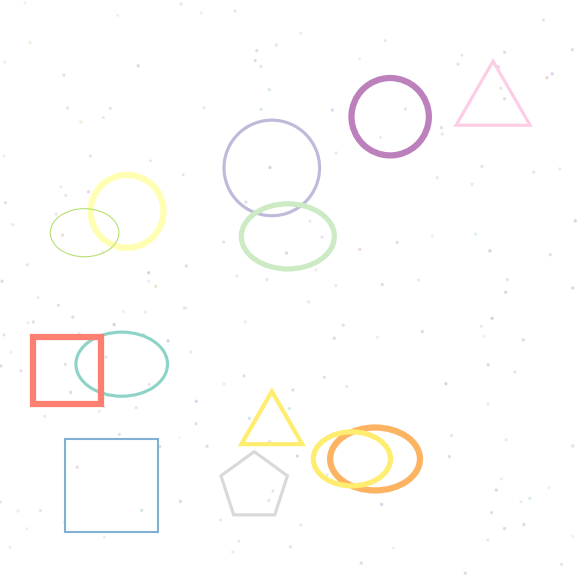[{"shape": "oval", "thickness": 1.5, "radius": 0.4, "center": [0.211, 0.369]}, {"shape": "circle", "thickness": 3, "radius": 0.32, "center": [0.22, 0.633]}, {"shape": "circle", "thickness": 1.5, "radius": 0.41, "center": [0.471, 0.708]}, {"shape": "square", "thickness": 3, "radius": 0.29, "center": [0.117, 0.357]}, {"shape": "square", "thickness": 1, "radius": 0.4, "center": [0.194, 0.158]}, {"shape": "oval", "thickness": 3, "radius": 0.39, "center": [0.649, 0.204]}, {"shape": "oval", "thickness": 0.5, "radius": 0.3, "center": [0.146, 0.596]}, {"shape": "triangle", "thickness": 1.5, "radius": 0.37, "center": [0.854, 0.819]}, {"shape": "pentagon", "thickness": 1.5, "radius": 0.3, "center": [0.44, 0.157]}, {"shape": "circle", "thickness": 3, "radius": 0.34, "center": [0.676, 0.797]}, {"shape": "oval", "thickness": 2.5, "radius": 0.4, "center": [0.498, 0.59]}, {"shape": "oval", "thickness": 2.5, "radius": 0.33, "center": [0.609, 0.205]}, {"shape": "triangle", "thickness": 2, "radius": 0.3, "center": [0.471, 0.26]}]